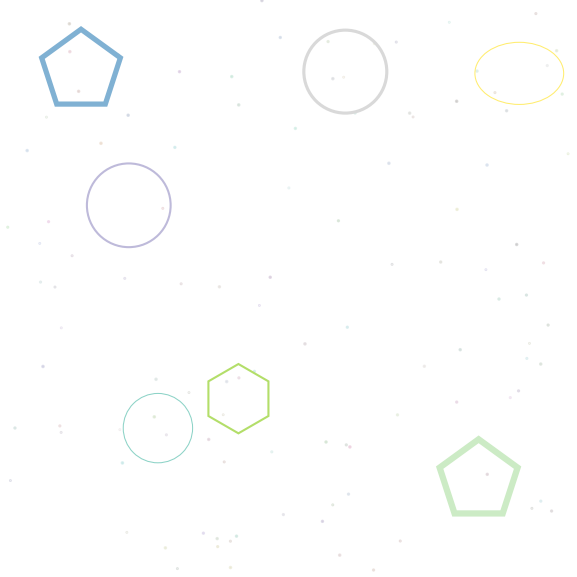[{"shape": "circle", "thickness": 0.5, "radius": 0.3, "center": [0.273, 0.258]}, {"shape": "circle", "thickness": 1, "radius": 0.36, "center": [0.223, 0.644]}, {"shape": "pentagon", "thickness": 2.5, "radius": 0.36, "center": [0.14, 0.877]}, {"shape": "hexagon", "thickness": 1, "radius": 0.3, "center": [0.413, 0.309]}, {"shape": "circle", "thickness": 1.5, "radius": 0.36, "center": [0.598, 0.875]}, {"shape": "pentagon", "thickness": 3, "radius": 0.35, "center": [0.829, 0.167]}, {"shape": "oval", "thickness": 0.5, "radius": 0.38, "center": [0.899, 0.872]}]